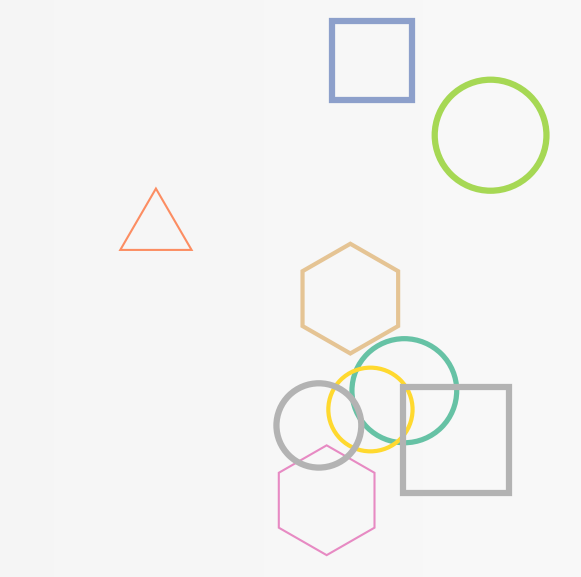[{"shape": "circle", "thickness": 2.5, "radius": 0.45, "center": [0.696, 0.323]}, {"shape": "triangle", "thickness": 1, "radius": 0.35, "center": [0.268, 0.602]}, {"shape": "square", "thickness": 3, "radius": 0.34, "center": [0.64, 0.894]}, {"shape": "hexagon", "thickness": 1, "radius": 0.48, "center": [0.562, 0.133]}, {"shape": "circle", "thickness": 3, "radius": 0.48, "center": [0.844, 0.765]}, {"shape": "circle", "thickness": 2, "radius": 0.36, "center": [0.637, 0.29]}, {"shape": "hexagon", "thickness": 2, "radius": 0.47, "center": [0.603, 0.482]}, {"shape": "square", "thickness": 3, "radius": 0.46, "center": [0.785, 0.237]}, {"shape": "circle", "thickness": 3, "radius": 0.36, "center": [0.549, 0.262]}]